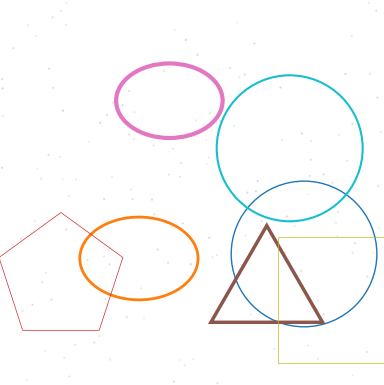[{"shape": "circle", "thickness": 1, "radius": 0.95, "center": [0.79, 0.34]}, {"shape": "oval", "thickness": 2, "radius": 0.77, "center": [0.361, 0.329]}, {"shape": "pentagon", "thickness": 0.5, "radius": 0.85, "center": [0.158, 0.279]}, {"shape": "triangle", "thickness": 2.5, "radius": 0.84, "center": [0.693, 0.247]}, {"shape": "oval", "thickness": 3, "radius": 0.69, "center": [0.44, 0.738]}, {"shape": "square", "thickness": 0.5, "radius": 0.81, "center": [0.886, 0.221]}, {"shape": "circle", "thickness": 1.5, "radius": 0.95, "center": [0.752, 0.615]}]